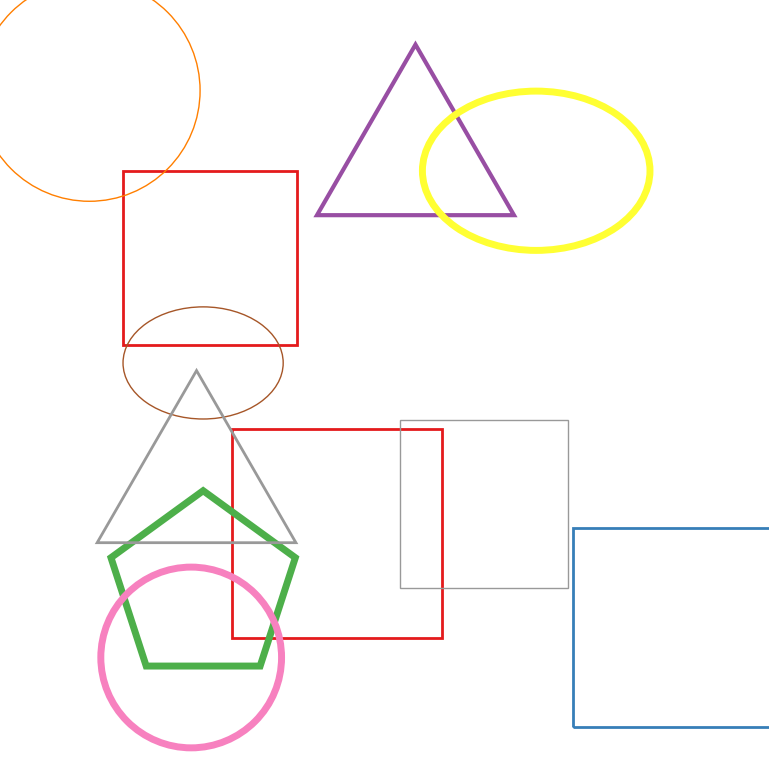[{"shape": "square", "thickness": 1, "radius": 0.68, "center": [0.438, 0.307]}, {"shape": "square", "thickness": 1, "radius": 0.56, "center": [0.273, 0.665]}, {"shape": "square", "thickness": 1, "radius": 0.65, "center": [0.874, 0.185]}, {"shape": "pentagon", "thickness": 2.5, "radius": 0.63, "center": [0.264, 0.237]}, {"shape": "triangle", "thickness": 1.5, "radius": 0.74, "center": [0.54, 0.794]}, {"shape": "circle", "thickness": 0.5, "radius": 0.72, "center": [0.116, 0.882]}, {"shape": "oval", "thickness": 2.5, "radius": 0.74, "center": [0.696, 0.778]}, {"shape": "oval", "thickness": 0.5, "radius": 0.52, "center": [0.264, 0.529]}, {"shape": "circle", "thickness": 2.5, "radius": 0.59, "center": [0.248, 0.146]}, {"shape": "triangle", "thickness": 1, "radius": 0.75, "center": [0.255, 0.37]}, {"shape": "square", "thickness": 0.5, "radius": 0.54, "center": [0.629, 0.345]}]